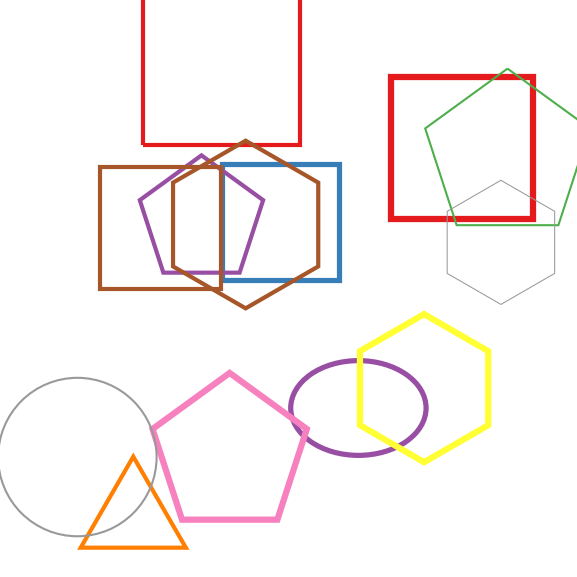[{"shape": "square", "thickness": 2, "radius": 0.68, "center": [0.383, 0.884]}, {"shape": "square", "thickness": 3, "radius": 0.61, "center": [0.8, 0.742]}, {"shape": "square", "thickness": 2.5, "radius": 0.51, "center": [0.486, 0.615]}, {"shape": "pentagon", "thickness": 1, "radius": 0.75, "center": [0.879, 0.73]}, {"shape": "pentagon", "thickness": 2, "radius": 0.56, "center": [0.349, 0.618]}, {"shape": "oval", "thickness": 2.5, "radius": 0.59, "center": [0.621, 0.293]}, {"shape": "triangle", "thickness": 2, "radius": 0.53, "center": [0.231, 0.103]}, {"shape": "hexagon", "thickness": 3, "radius": 0.64, "center": [0.734, 0.327]}, {"shape": "hexagon", "thickness": 2, "radius": 0.73, "center": [0.425, 0.61]}, {"shape": "square", "thickness": 2, "radius": 0.53, "center": [0.278, 0.604]}, {"shape": "pentagon", "thickness": 3, "radius": 0.7, "center": [0.398, 0.213]}, {"shape": "circle", "thickness": 1, "radius": 0.69, "center": [0.134, 0.208]}, {"shape": "hexagon", "thickness": 0.5, "radius": 0.54, "center": [0.867, 0.579]}]